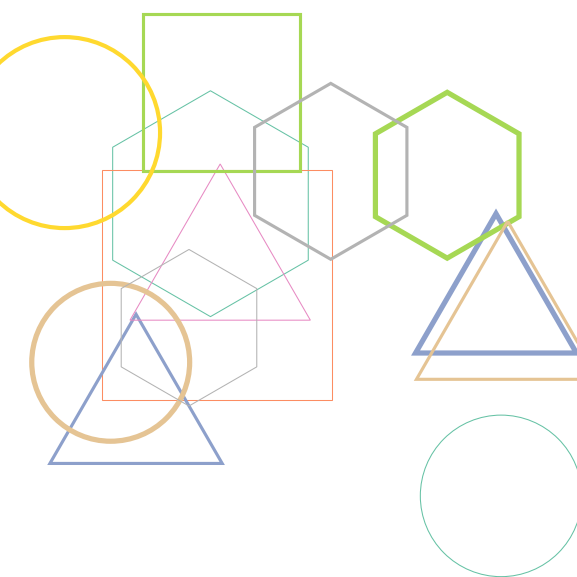[{"shape": "circle", "thickness": 0.5, "radius": 0.7, "center": [0.868, 0.14]}, {"shape": "hexagon", "thickness": 0.5, "radius": 0.98, "center": [0.364, 0.646]}, {"shape": "square", "thickness": 0.5, "radius": 1.0, "center": [0.375, 0.505]}, {"shape": "triangle", "thickness": 1.5, "radius": 0.86, "center": [0.236, 0.283]}, {"shape": "triangle", "thickness": 2.5, "radius": 0.8, "center": [0.859, 0.468]}, {"shape": "triangle", "thickness": 0.5, "radius": 0.9, "center": [0.381, 0.535]}, {"shape": "hexagon", "thickness": 2.5, "radius": 0.72, "center": [0.774, 0.696]}, {"shape": "square", "thickness": 1.5, "radius": 0.68, "center": [0.384, 0.839]}, {"shape": "circle", "thickness": 2, "radius": 0.83, "center": [0.112, 0.77]}, {"shape": "triangle", "thickness": 1.5, "radius": 0.91, "center": [0.879, 0.434]}, {"shape": "circle", "thickness": 2.5, "radius": 0.68, "center": [0.192, 0.372]}, {"shape": "hexagon", "thickness": 1.5, "radius": 0.76, "center": [0.573, 0.702]}, {"shape": "hexagon", "thickness": 0.5, "radius": 0.68, "center": [0.327, 0.432]}]